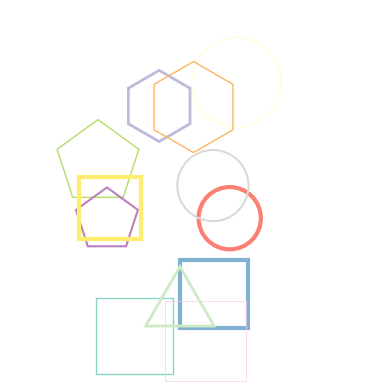[{"shape": "square", "thickness": 1, "radius": 0.5, "center": [0.349, 0.128]}, {"shape": "circle", "thickness": 0.5, "radius": 0.58, "center": [0.614, 0.786]}, {"shape": "hexagon", "thickness": 2, "radius": 0.46, "center": [0.413, 0.725]}, {"shape": "circle", "thickness": 3, "radius": 0.4, "center": [0.597, 0.433]}, {"shape": "square", "thickness": 3, "radius": 0.44, "center": [0.556, 0.235]}, {"shape": "hexagon", "thickness": 1, "radius": 0.59, "center": [0.503, 0.722]}, {"shape": "pentagon", "thickness": 1, "radius": 0.56, "center": [0.254, 0.578]}, {"shape": "square", "thickness": 0.5, "radius": 0.52, "center": [0.534, 0.114]}, {"shape": "circle", "thickness": 1.5, "radius": 0.46, "center": [0.553, 0.518]}, {"shape": "pentagon", "thickness": 1.5, "radius": 0.42, "center": [0.278, 0.429]}, {"shape": "triangle", "thickness": 2, "radius": 0.51, "center": [0.467, 0.205]}, {"shape": "square", "thickness": 3, "radius": 0.41, "center": [0.286, 0.46]}]